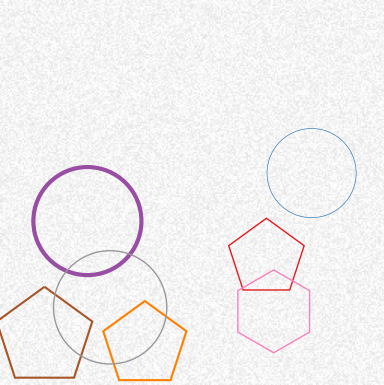[{"shape": "pentagon", "thickness": 1, "radius": 0.51, "center": [0.692, 0.33]}, {"shape": "circle", "thickness": 0.5, "radius": 0.58, "center": [0.809, 0.55]}, {"shape": "circle", "thickness": 3, "radius": 0.7, "center": [0.227, 0.426]}, {"shape": "pentagon", "thickness": 1.5, "radius": 0.57, "center": [0.376, 0.105]}, {"shape": "pentagon", "thickness": 1.5, "radius": 0.65, "center": [0.116, 0.125]}, {"shape": "hexagon", "thickness": 1, "radius": 0.54, "center": [0.711, 0.191]}, {"shape": "circle", "thickness": 1, "radius": 0.74, "center": [0.286, 0.202]}]